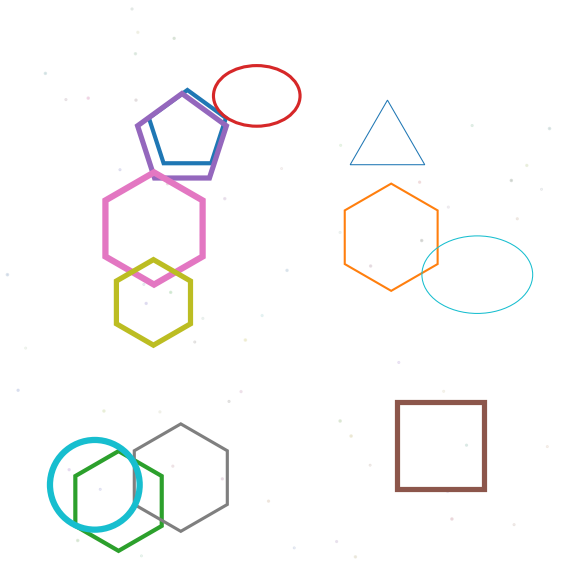[{"shape": "triangle", "thickness": 0.5, "radius": 0.37, "center": [0.671, 0.751]}, {"shape": "pentagon", "thickness": 2, "radius": 0.35, "center": [0.325, 0.773]}, {"shape": "hexagon", "thickness": 1, "radius": 0.46, "center": [0.677, 0.588]}, {"shape": "hexagon", "thickness": 2, "radius": 0.43, "center": [0.205, 0.132]}, {"shape": "oval", "thickness": 1.5, "radius": 0.37, "center": [0.445, 0.833]}, {"shape": "pentagon", "thickness": 2.5, "radius": 0.4, "center": [0.315, 0.756]}, {"shape": "square", "thickness": 2.5, "radius": 0.38, "center": [0.763, 0.227]}, {"shape": "hexagon", "thickness": 3, "radius": 0.49, "center": [0.267, 0.603]}, {"shape": "hexagon", "thickness": 1.5, "radius": 0.47, "center": [0.313, 0.172]}, {"shape": "hexagon", "thickness": 2.5, "radius": 0.37, "center": [0.266, 0.475]}, {"shape": "circle", "thickness": 3, "radius": 0.39, "center": [0.164, 0.16]}, {"shape": "oval", "thickness": 0.5, "radius": 0.48, "center": [0.827, 0.524]}]